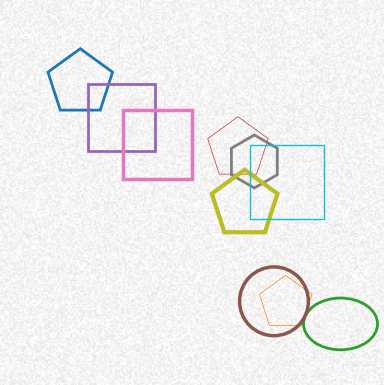[{"shape": "pentagon", "thickness": 2, "radius": 0.44, "center": [0.208, 0.785]}, {"shape": "pentagon", "thickness": 0.5, "radius": 0.36, "center": [0.742, 0.213]}, {"shape": "oval", "thickness": 2, "radius": 0.48, "center": [0.885, 0.159]}, {"shape": "pentagon", "thickness": 0.5, "radius": 0.41, "center": [0.618, 0.614]}, {"shape": "square", "thickness": 2, "radius": 0.43, "center": [0.316, 0.694]}, {"shape": "circle", "thickness": 2.5, "radius": 0.45, "center": [0.712, 0.217]}, {"shape": "square", "thickness": 2.5, "radius": 0.45, "center": [0.409, 0.623]}, {"shape": "hexagon", "thickness": 2, "radius": 0.34, "center": [0.661, 0.581]}, {"shape": "pentagon", "thickness": 3, "radius": 0.45, "center": [0.635, 0.469]}, {"shape": "square", "thickness": 1, "radius": 0.48, "center": [0.745, 0.528]}]